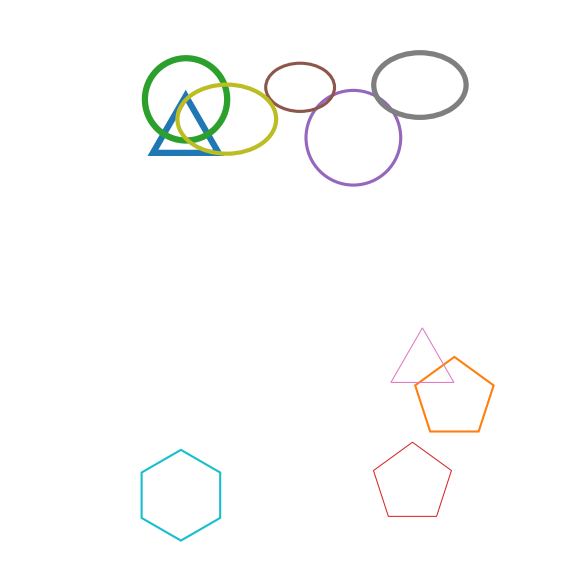[{"shape": "triangle", "thickness": 3, "radius": 0.33, "center": [0.322, 0.767]}, {"shape": "pentagon", "thickness": 1, "radius": 0.36, "center": [0.787, 0.31]}, {"shape": "circle", "thickness": 3, "radius": 0.36, "center": [0.322, 0.827]}, {"shape": "pentagon", "thickness": 0.5, "radius": 0.35, "center": [0.714, 0.162]}, {"shape": "circle", "thickness": 1.5, "radius": 0.41, "center": [0.612, 0.761]}, {"shape": "oval", "thickness": 1.5, "radius": 0.3, "center": [0.52, 0.848]}, {"shape": "triangle", "thickness": 0.5, "radius": 0.31, "center": [0.731, 0.368]}, {"shape": "oval", "thickness": 2.5, "radius": 0.4, "center": [0.727, 0.852]}, {"shape": "oval", "thickness": 2, "radius": 0.43, "center": [0.393, 0.793]}, {"shape": "hexagon", "thickness": 1, "radius": 0.39, "center": [0.313, 0.142]}]